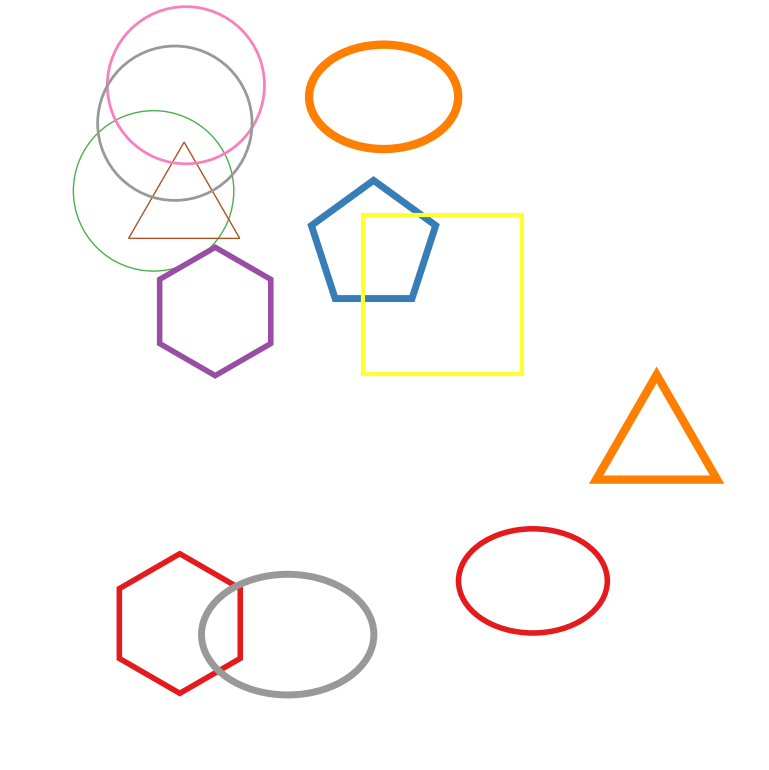[{"shape": "oval", "thickness": 2, "radius": 0.48, "center": [0.692, 0.246]}, {"shape": "hexagon", "thickness": 2, "radius": 0.45, "center": [0.233, 0.19]}, {"shape": "pentagon", "thickness": 2.5, "radius": 0.42, "center": [0.485, 0.681]}, {"shape": "circle", "thickness": 0.5, "radius": 0.52, "center": [0.199, 0.752]}, {"shape": "hexagon", "thickness": 2, "radius": 0.42, "center": [0.279, 0.596]}, {"shape": "triangle", "thickness": 3, "radius": 0.45, "center": [0.853, 0.422]}, {"shape": "oval", "thickness": 3, "radius": 0.48, "center": [0.498, 0.874]}, {"shape": "square", "thickness": 1.5, "radius": 0.52, "center": [0.575, 0.617]}, {"shape": "triangle", "thickness": 0.5, "radius": 0.42, "center": [0.239, 0.732]}, {"shape": "circle", "thickness": 1, "radius": 0.51, "center": [0.241, 0.889]}, {"shape": "circle", "thickness": 1, "radius": 0.5, "center": [0.227, 0.84]}, {"shape": "oval", "thickness": 2.5, "radius": 0.56, "center": [0.374, 0.176]}]